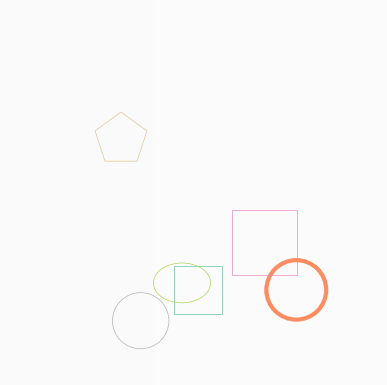[{"shape": "square", "thickness": 0.5, "radius": 0.31, "center": [0.512, 0.247]}, {"shape": "circle", "thickness": 3, "radius": 0.39, "center": [0.765, 0.247]}, {"shape": "square", "thickness": 0.5, "radius": 0.42, "center": [0.683, 0.37]}, {"shape": "oval", "thickness": 0.5, "radius": 0.37, "center": [0.47, 0.265]}, {"shape": "pentagon", "thickness": 0.5, "radius": 0.35, "center": [0.312, 0.638]}, {"shape": "circle", "thickness": 0.5, "radius": 0.36, "center": [0.363, 0.167]}]